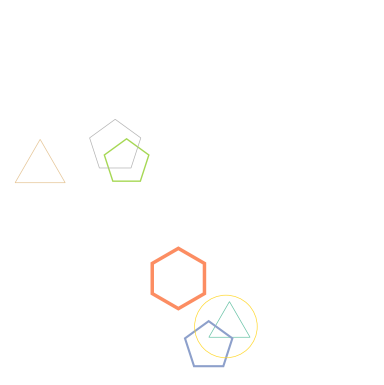[{"shape": "triangle", "thickness": 0.5, "radius": 0.31, "center": [0.596, 0.155]}, {"shape": "hexagon", "thickness": 2.5, "radius": 0.39, "center": [0.463, 0.277]}, {"shape": "pentagon", "thickness": 1.5, "radius": 0.32, "center": [0.542, 0.101]}, {"shape": "pentagon", "thickness": 1, "radius": 0.3, "center": [0.329, 0.579]}, {"shape": "circle", "thickness": 0.5, "radius": 0.41, "center": [0.587, 0.152]}, {"shape": "triangle", "thickness": 0.5, "radius": 0.38, "center": [0.104, 0.563]}, {"shape": "pentagon", "thickness": 0.5, "radius": 0.35, "center": [0.299, 0.62]}]